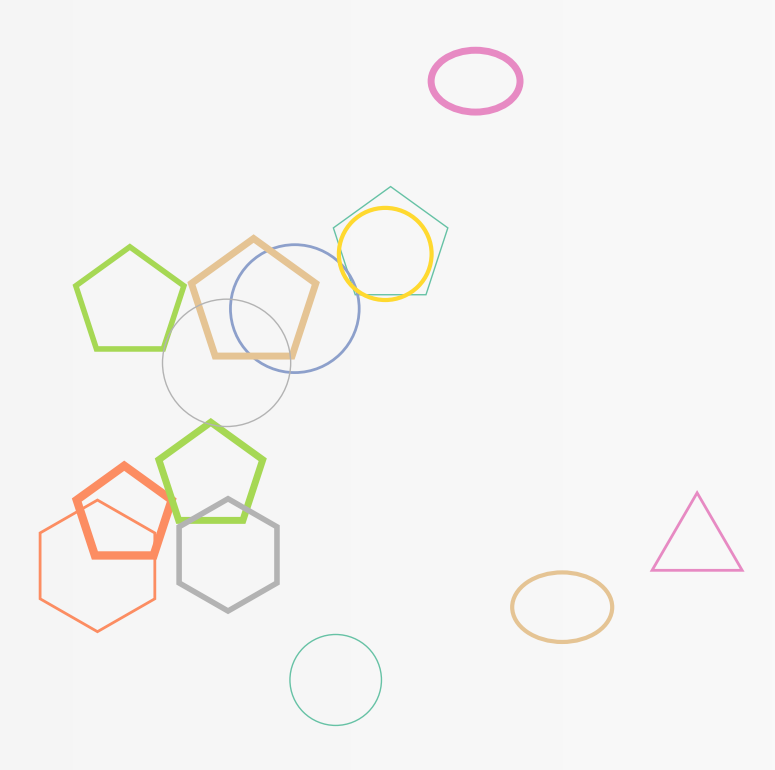[{"shape": "pentagon", "thickness": 0.5, "radius": 0.39, "center": [0.504, 0.68]}, {"shape": "circle", "thickness": 0.5, "radius": 0.3, "center": [0.433, 0.117]}, {"shape": "pentagon", "thickness": 3, "radius": 0.32, "center": [0.16, 0.331]}, {"shape": "hexagon", "thickness": 1, "radius": 0.43, "center": [0.126, 0.265]}, {"shape": "circle", "thickness": 1, "radius": 0.42, "center": [0.38, 0.599]}, {"shape": "oval", "thickness": 2.5, "radius": 0.29, "center": [0.614, 0.895]}, {"shape": "triangle", "thickness": 1, "radius": 0.34, "center": [0.9, 0.293]}, {"shape": "pentagon", "thickness": 2, "radius": 0.37, "center": [0.168, 0.606]}, {"shape": "pentagon", "thickness": 2.5, "radius": 0.35, "center": [0.272, 0.381]}, {"shape": "circle", "thickness": 1.5, "radius": 0.3, "center": [0.497, 0.67]}, {"shape": "oval", "thickness": 1.5, "radius": 0.32, "center": [0.725, 0.211]}, {"shape": "pentagon", "thickness": 2.5, "radius": 0.42, "center": [0.327, 0.606]}, {"shape": "hexagon", "thickness": 2, "radius": 0.36, "center": [0.294, 0.279]}, {"shape": "circle", "thickness": 0.5, "radius": 0.41, "center": [0.292, 0.529]}]